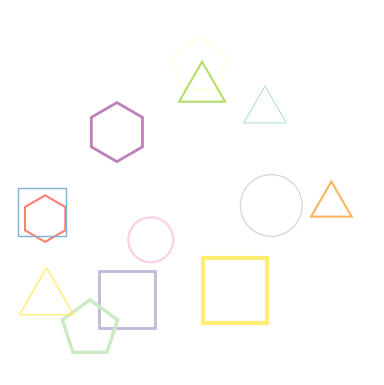[{"shape": "triangle", "thickness": 0.5, "radius": 0.32, "center": [0.688, 0.713]}, {"shape": "pentagon", "thickness": 0.5, "radius": 0.38, "center": [0.519, 0.829]}, {"shape": "square", "thickness": 2, "radius": 0.37, "center": [0.329, 0.223]}, {"shape": "hexagon", "thickness": 1.5, "radius": 0.3, "center": [0.117, 0.432]}, {"shape": "square", "thickness": 1, "radius": 0.31, "center": [0.11, 0.45]}, {"shape": "triangle", "thickness": 1.5, "radius": 0.3, "center": [0.861, 0.468]}, {"shape": "triangle", "thickness": 1.5, "radius": 0.35, "center": [0.525, 0.77]}, {"shape": "circle", "thickness": 1.5, "radius": 0.29, "center": [0.392, 0.377]}, {"shape": "circle", "thickness": 1, "radius": 0.4, "center": [0.705, 0.466]}, {"shape": "hexagon", "thickness": 2, "radius": 0.38, "center": [0.304, 0.657]}, {"shape": "pentagon", "thickness": 2.5, "radius": 0.38, "center": [0.234, 0.146]}, {"shape": "square", "thickness": 3, "radius": 0.42, "center": [0.611, 0.245]}, {"shape": "triangle", "thickness": 1, "radius": 0.41, "center": [0.121, 0.223]}]